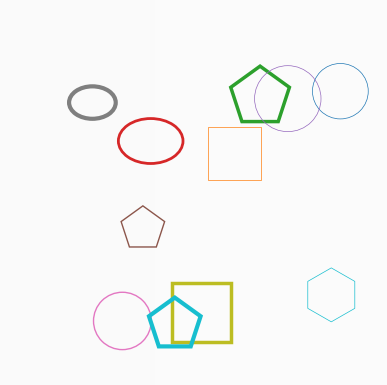[{"shape": "circle", "thickness": 0.5, "radius": 0.36, "center": [0.878, 0.763]}, {"shape": "square", "thickness": 0.5, "radius": 0.35, "center": [0.605, 0.6]}, {"shape": "pentagon", "thickness": 2.5, "radius": 0.4, "center": [0.671, 0.749]}, {"shape": "oval", "thickness": 2, "radius": 0.42, "center": [0.389, 0.634]}, {"shape": "circle", "thickness": 0.5, "radius": 0.43, "center": [0.743, 0.744]}, {"shape": "pentagon", "thickness": 1, "radius": 0.3, "center": [0.369, 0.406]}, {"shape": "circle", "thickness": 1, "radius": 0.37, "center": [0.316, 0.166]}, {"shape": "oval", "thickness": 3, "radius": 0.3, "center": [0.238, 0.734]}, {"shape": "square", "thickness": 2.5, "radius": 0.38, "center": [0.521, 0.189]}, {"shape": "hexagon", "thickness": 0.5, "radius": 0.35, "center": [0.855, 0.234]}, {"shape": "pentagon", "thickness": 3, "radius": 0.35, "center": [0.451, 0.157]}]